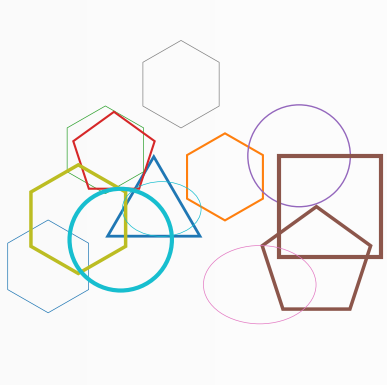[{"shape": "triangle", "thickness": 2, "radius": 0.69, "center": [0.397, 0.455]}, {"shape": "hexagon", "thickness": 0.5, "radius": 0.6, "center": [0.124, 0.308]}, {"shape": "hexagon", "thickness": 1.5, "radius": 0.57, "center": [0.581, 0.541]}, {"shape": "hexagon", "thickness": 0.5, "radius": 0.57, "center": [0.272, 0.611]}, {"shape": "pentagon", "thickness": 1.5, "radius": 0.55, "center": [0.294, 0.599]}, {"shape": "circle", "thickness": 1, "radius": 0.66, "center": [0.772, 0.595]}, {"shape": "pentagon", "thickness": 2.5, "radius": 0.74, "center": [0.817, 0.316]}, {"shape": "square", "thickness": 3, "radius": 0.66, "center": [0.852, 0.464]}, {"shape": "oval", "thickness": 0.5, "radius": 0.73, "center": [0.67, 0.261]}, {"shape": "hexagon", "thickness": 0.5, "radius": 0.57, "center": [0.467, 0.781]}, {"shape": "hexagon", "thickness": 2.5, "radius": 0.71, "center": [0.202, 0.431]}, {"shape": "circle", "thickness": 3, "radius": 0.66, "center": [0.312, 0.377]}, {"shape": "oval", "thickness": 0.5, "radius": 0.51, "center": [0.417, 0.457]}]